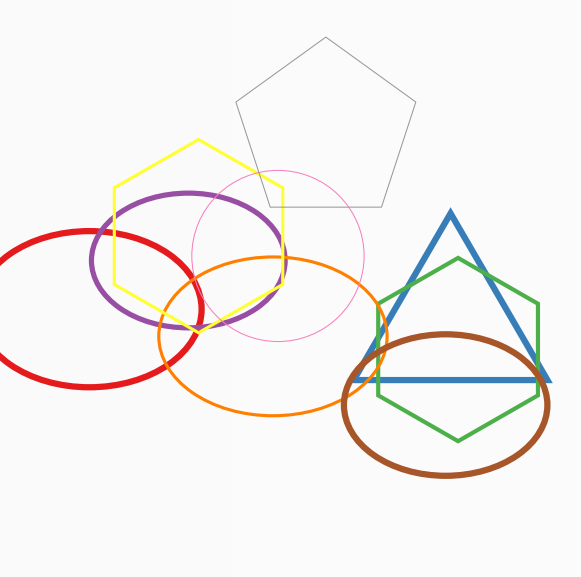[{"shape": "oval", "thickness": 3, "radius": 0.97, "center": [0.154, 0.464]}, {"shape": "triangle", "thickness": 3, "radius": 0.96, "center": [0.775, 0.437]}, {"shape": "hexagon", "thickness": 2, "radius": 0.79, "center": [0.788, 0.394]}, {"shape": "oval", "thickness": 2.5, "radius": 0.83, "center": [0.324, 0.548]}, {"shape": "oval", "thickness": 1.5, "radius": 0.98, "center": [0.47, 0.417]}, {"shape": "hexagon", "thickness": 1.5, "radius": 0.84, "center": [0.342, 0.59]}, {"shape": "oval", "thickness": 3, "radius": 0.88, "center": [0.767, 0.298]}, {"shape": "circle", "thickness": 0.5, "radius": 0.74, "center": [0.478, 0.556]}, {"shape": "pentagon", "thickness": 0.5, "radius": 0.81, "center": [0.561, 0.772]}]